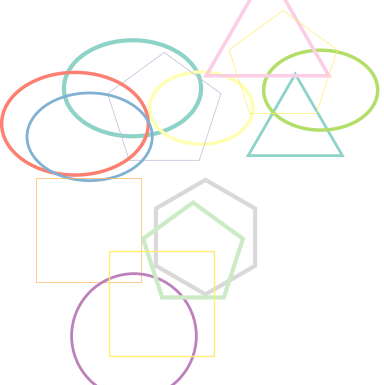[{"shape": "oval", "thickness": 3, "radius": 0.89, "center": [0.344, 0.771]}, {"shape": "triangle", "thickness": 2, "radius": 0.71, "center": [0.767, 0.666]}, {"shape": "oval", "thickness": 2.5, "radius": 0.67, "center": [0.523, 0.719]}, {"shape": "pentagon", "thickness": 0.5, "radius": 0.77, "center": [0.427, 0.709]}, {"shape": "oval", "thickness": 2.5, "radius": 0.95, "center": [0.195, 0.679]}, {"shape": "oval", "thickness": 2, "radius": 0.81, "center": [0.233, 0.645]}, {"shape": "square", "thickness": 0.5, "radius": 0.68, "center": [0.23, 0.402]}, {"shape": "oval", "thickness": 2.5, "radius": 0.74, "center": [0.833, 0.766]}, {"shape": "triangle", "thickness": 2.5, "radius": 0.92, "center": [0.695, 0.895]}, {"shape": "hexagon", "thickness": 3, "radius": 0.74, "center": [0.534, 0.384]}, {"shape": "circle", "thickness": 2, "radius": 0.81, "center": [0.348, 0.127]}, {"shape": "pentagon", "thickness": 3, "radius": 0.68, "center": [0.501, 0.338]}, {"shape": "pentagon", "thickness": 0.5, "radius": 0.74, "center": [0.736, 0.825]}, {"shape": "square", "thickness": 1, "radius": 0.68, "center": [0.419, 0.212]}]